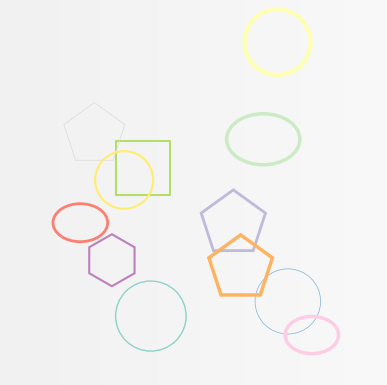[{"shape": "circle", "thickness": 1, "radius": 0.45, "center": [0.389, 0.179]}, {"shape": "circle", "thickness": 3, "radius": 0.43, "center": [0.716, 0.891]}, {"shape": "pentagon", "thickness": 2, "radius": 0.44, "center": [0.602, 0.42]}, {"shape": "oval", "thickness": 2, "radius": 0.35, "center": [0.207, 0.422]}, {"shape": "circle", "thickness": 0.5, "radius": 0.42, "center": [0.743, 0.217]}, {"shape": "pentagon", "thickness": 2.5, "radius": 0.43, "center": [0.621, 0.304]}, {"shape": "square", "thickness": 1.5, "radius": 0.35, "center": [0.369, 0.564]}, {"shape": "oval", "thickness": 2.5, "radius": 0.34, "center": [0.805, 0.13]}, {"shape": "pentagon", "thickness": 0.5, "radius": 0.41, "center": [0.243, 0.651]}, {"shape": "hexagon", "thickness": 1.5, "radius": 0.34, "center": [0.289, 0.324]}, {"shape": "oval", "thickness": 2.5, "radius": 0.47, "center": [0.679, 0.638]}, {"shape": "circle", "thickness": 1.5, "radius": 0.37, "center": [0.32, 0.533]}]